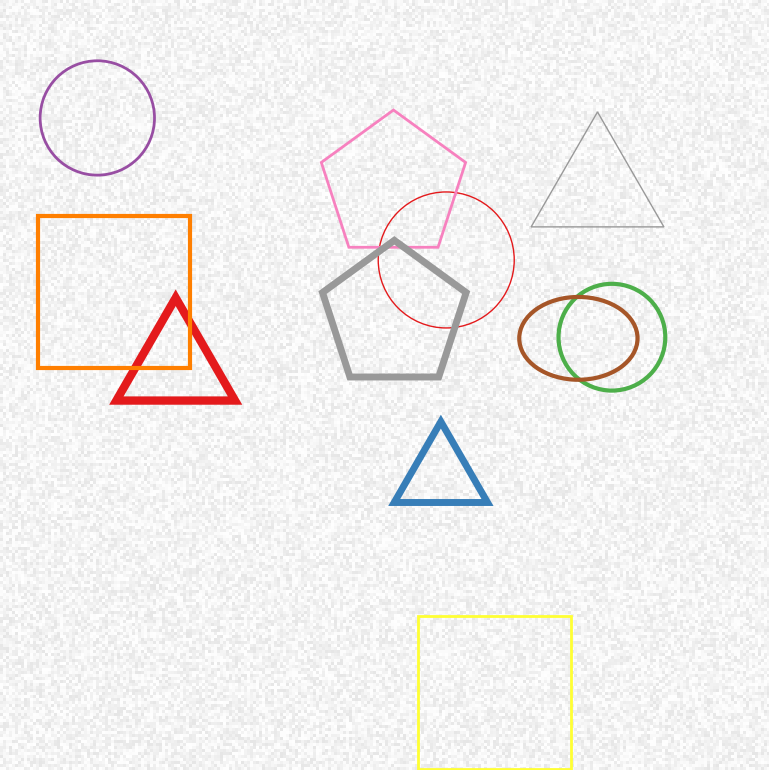[{"shape": "circle", "thickness": 0.5, "radius": 0.44, "center": [0.58, 0.662]}, {"shape": "triangle", "thickness": 3, "radius": 0.44, "center": [0.228, 0.524]}, {"shape": "triangle", "thickness": 2.5, "radius": 0.35, "center": [0.573, 0.382]}, {"shape": "circle", "thickness": 1.5, "radius": 0.35, "center": [0.795, 0.562]}, {"shape": "circle", "thickness": 1, "radius": 0.37, "center": [0.126, 0.847]}, {"shape": "square", "thickness": 1.5, "radius": 0.49, "center": [0.148, 0.621]}, {"shape": "square", "thickness": 1, "radius": 0.5, "center": [0.642, 0.101]}, {"shape": "oval", "thickness": 1.5, "radius": 0.38, "center": [0.751, 0.561]}, {"shape": "pentagon", "thickness": 1, "radius": 0.49, "center": [0.511, 0.759]}, {"shape": "pentagon", "thickness": 2.5, "radius": 0.49, "center": [0.512, 0.59]}, {"shape": "triangle", "thickness": 0.5, "radius": 0.5, "center": [0.776, 0.755]}]